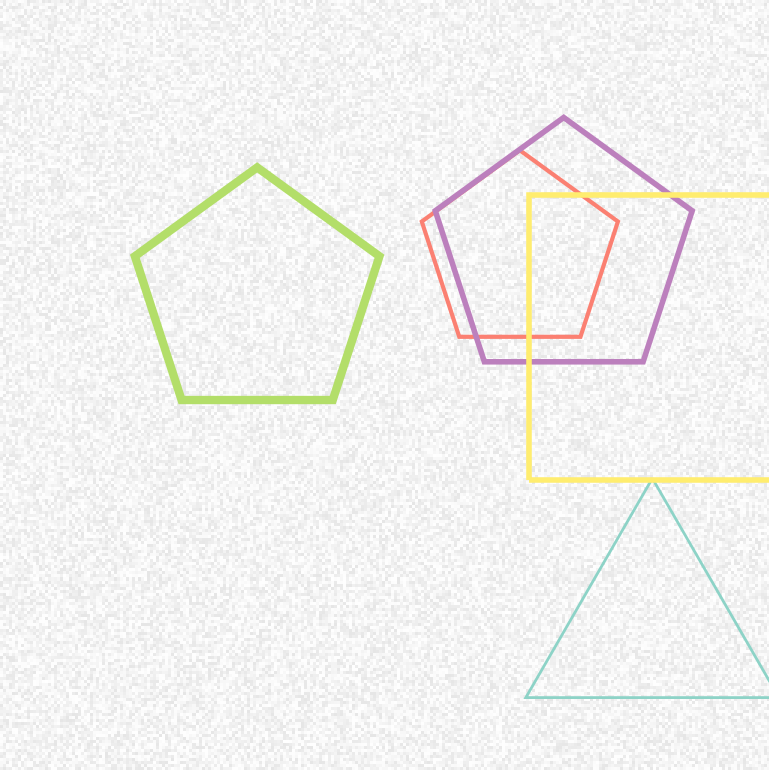[{"shape": "triangle", "thickness": 1, "radius": 0.95, "center": [0.847, 0.189]}, {"shape": "pentagon", "thickness": 1.5, "radius": 0.67, "center": [0.675, 0.671]}, {"shape": "pentagon", "thickness": 3, "radius": 0.83, "center": [0.334, 0.616]}, {"shape": "pentagon", "thickness": 2, "radius": 0.88, "center": [0.732, 0.672]}, {"shape": "square", "thickness": 2, "radius": 0.93, "center": [0.872, 0.562]}]